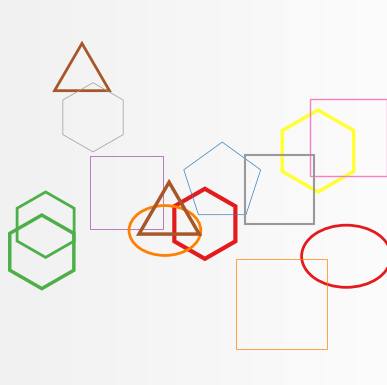[{"shape": "hexagon", "thickness": 3, "radius": 0.45, "center": [0.529, 0.419]}, {"shape": "oval", "thickness": 2, "radius": 0.58, "center": [0.894, 0.334]}, {"shape": "pentagon", "thickness": 0.5, "radius": 0.52, "center": [0.573, 0.527]}, {"shape": "hexagon", "thickness": 2.5, "radius": 0.48, "center": [0.108, 0.346]}, {"shape": "hexagon", "thickness": 2, "radius": 0.42, "center": [0.118, 0.416]}, {"shape": "square", "thickness": 0.5, "radius": 0.47, "center": [0.326, 0.5]}, {"shape": "oval", "thickness": 2, "radius": 0.46, "center": [0.426, 0.401]}, {"shape": "square", "thickness": 0.5, "radius": 0.58, "center": [0.726, 0.209]}, {"shape": "hexagon", "thickness": 2.5, "radius": 0.53, "center": [0.821, 0.608]}, {"shape": "triangle", "thickness": 2.5, "radius": 0.45, "center": [0.436, 0.437]}, {"shape": "triangle", "thickness": 2, "radius": 0.41, "center": [0.212, 0.805]}, {"shape": "square", "thickness": 1, "radius": 0.5, "center": [0.899, 0.643]}, {"shape": "hexagon", "thickness": 0.5, "radius": 0.45, "center": [0.24, 0.695]}, {"shape": "square", "thickness": 1.5, "radius": 0.45, "center": [0.722, 0.508]}]